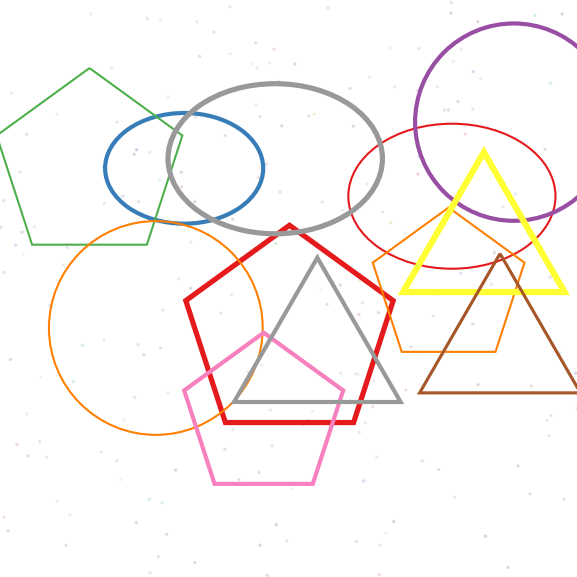[{"shape": "oval", "thickness": 1, "radius": 0.9, "center": [0.783, 0.659]}, {"shape": "pentagon", "thickness": 2.5, "radius": 0.94, "center": [0.501, 0.42]}, {"shape": "oval", "thickness": 2, "radius": 0.68, "center": [0.319, 0.708]}, {"shape": "pentagon", "thickness": 1, "radius": 0.85, "center": [0.155, 0.712]}, {"shape": "circle", "thickness": 2, "radius": 0.85, "center": [0.89, 0.788]}, {"shape": "circle", "thickness": 1, "radius": 0.93, "center": [0.27, 0.431]}, {"shape": "pentagon", "thickness": 1, "radius": 0.69, "center": [0.777, 0.502]}, {"shape": "triangle", "thickness": 3, "radius": 0.81, "center": [0.838, 0.574]}, {"shape": "triangle", "thickness": 1.5, "radius": 0.8, "center": [0.866, 0.399]}, {"shape": "pentagon", "thickness": 2, "radius": 0.72, "center": [0.457, 0.278]}, {"shape": "oval", "thickness": 2.5, "radius": 0.93, "center": [0.477, 0.724]}, {"shape": "triangle", "thickness": 2, "radius": 0.83, "center": [0.549, 0.386]}]